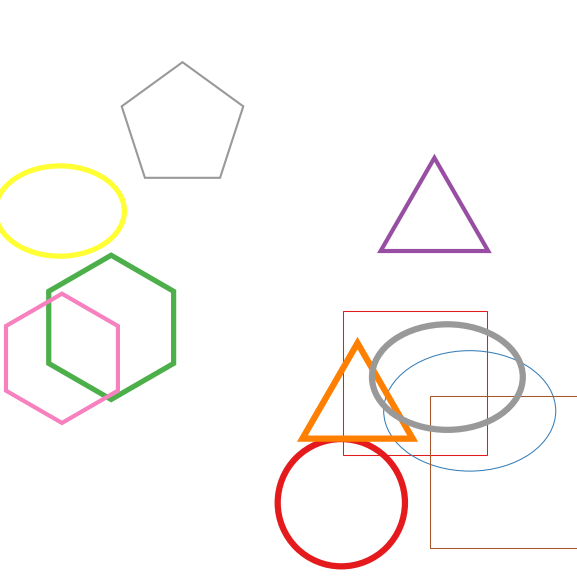[{"shape": "square", "thickness": 0.5, "radius": 0.62, "center": [0.719, 0.336]}, {"shape": "circle", "thickness": 3, "radius": 0.55, "center": [0.591, 0.129]}, {"shape": "oval", "thickness": 0.5, "radius": 0.74, "center": [0.813, 0.288]}, {"shape": "hexagon", "thickness": 2.5, "radius": 0.62, "center": [0.193, 0.432]}, {"shape": "triangle", "thickness": 2, "radius": 0.54, "center": [0.752, 0.618]}, {"shape": "triangle", "thickness": 3, "radius": 0.55, "center": [0.619, 0.295]}, {"shape": "oval", "thickness": 2.5, "radius": 0.56, "center": [0.104, 0.634]}, {"shape": "square", "thickness": 0.5, "radius": 0.66, "center": [0.877, 0.182]}, {"shape": "hexagon", "thickness": 2, "radius": 0.56, "center": [0.107, 0.379]}, {"shape": "oval", "thickness": 3, "radius": 0.65, "center": [0.775, 0.346]}, {"shape": "pentagon", "thickness": 1, "radius": 0.55, "center": [0.316, 0.781]}]